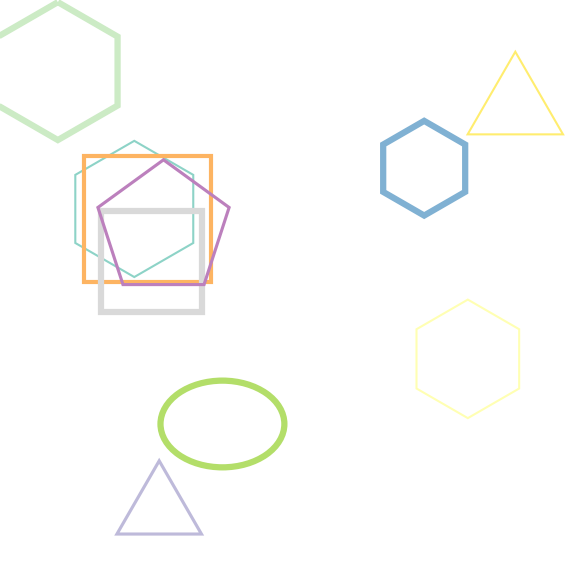[{"shape": "hexagon", "thickness": 1, "radius": 0.59, "center": [0.233, 0.637]}, {"shape": "hexagon", "thickness": 1, "radius": 0.51, "center": [0.81, 0.378]}, {"shape": "triangle", "thickness": 1.5, "radius": 0.42, "center": [0.276, 0.117]}, {"shape": "hexagon", "thickness": 3, "radius": 0.41, "center": [0.735, 0.708]}, {"shape": "square", "thickness": 2, "radius": 0.55, "center": [0.255, 0.62]}, {"shape": "oval", "thickness": 3, "radius": 0.54, "center": [0.385, 0.265]}, {"shape": "square", "thickness": 3, "radius": 0.44, "center": [0.263, 0.546]}, {"shape": "pentagon", "thickness": 1.5, "radius": 0.6, "center": [0.283, 0.603]}, {"shape": "hexagon", "thickness": 3, "radius": 0.6, "center": [0.1, 0.876]}, {"shape": "triangle", "thickness": 1, "radius": 0.48, "center": [0.892, 0.814]}]